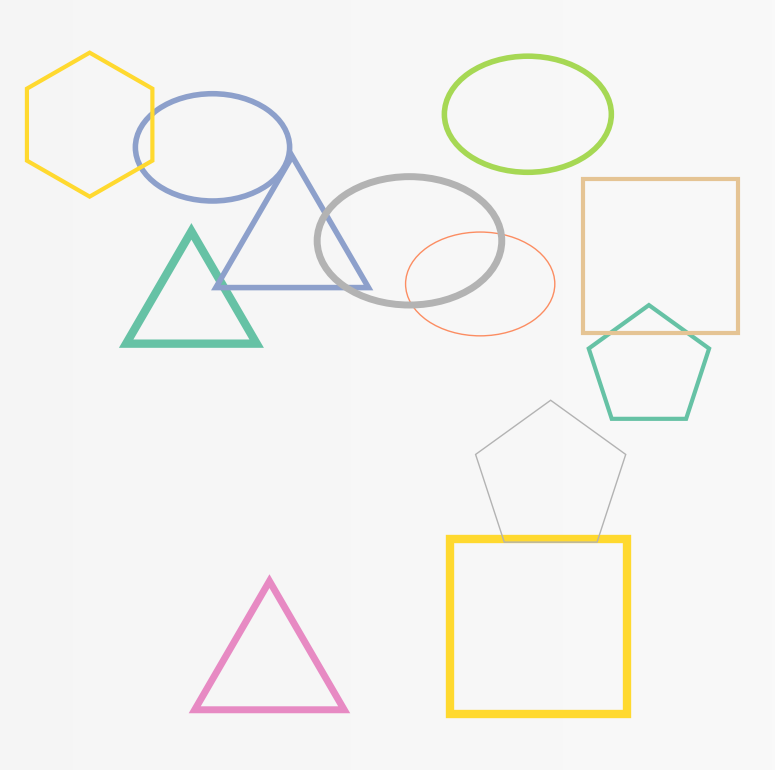[{"shape": "pentagon", "thickness": 1.5, "radius": 0.41, "center": [0.837, 0.522]}, {"shape": "triangle", "thickness": 3, "radius": 0.49, "center": [0.247, 0.602]}, {"shape": "oval", "thickness": 0.5, "radius": 0.48, "center": [0.62, 0.631]}, {"shape": "oval", "thickness": 2, "radius": 0.5, "center": [0.274, 0.809]}, {"shape": "triangle", "thickness": 2, "radius": 0.57, "center": [0.377, 0.683]}, {"shape": "triangle", "thickness": 2.5, "radius": 0.56, "center": [0.348, 0.134]}, {"shape": "oval", "thickness": 2, "radius": 0.54, "center": [0.681, 0.852]}, {"shape": "square", "thickness": 3, "radius": 0.57, "center": [0.695, 0.186]}, {"shape": "hexagon", "thickness": 1.5, "radius": 0.47, "center": [0.116, 0.838]}, {"shape": "square", "thickness": 1.5, "radius": 0.5, "center": [0.852, 0.668]}, {"shape": "oval", "thickness": 2.5, "radius": 0.6, "center": [0.528, 0.687]}, {"shape": "pentagon", "thickness": 0.5, "radius": 0.51, "center": [0.711, 0.378]}]